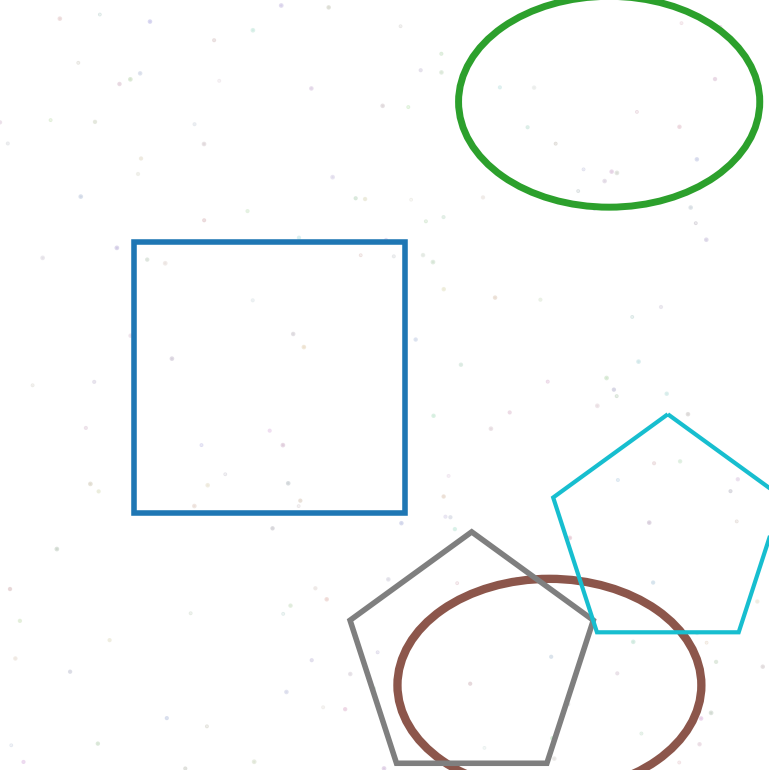[{"shape": "square", "thickness": 2, "radius": 0.88, "center": [0.35, 0.51]}, {"shape": "oval", "thickness": 2.5, "radius": 0.98, "center": [0.791, 0.868]}, {"shape": "oval", "thickness": 3, "radius": 0.99, "center": [0.714, 0.11]}, {"shape": "pentagon", "thickness": 2, "radius": 0.83, "center": [0.613, 0.143]}, {"shape": "pentagon", "thickness": 1.5, "radius": 0.78, "center": [0.867, 0.305]}]